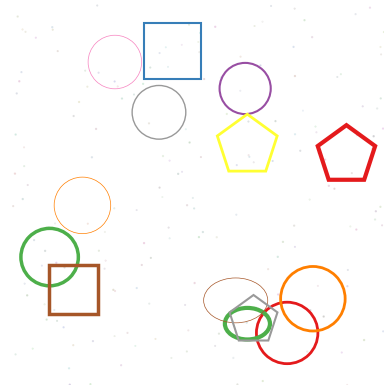[{"shape": "circle", "thickness": 2, "radius": 0.4, "center": [0.746, 0.135]}, {"shape": "pentagon", "thickness": 3, "radius": 0.39, "center": [0.9, 0.596]}, {"shape": "square", "thickness": 1.5, "radius": 0.37, "center": [0.448, 0.868]}, {"shape": "circle", "thickness": 2.5, "radius": 0.37, "center": [0.129, 0.332]}, {"shape": "oval", "thickness": 3, "radius": 0.29, "center": [0.643, 0.159]}, {"shape": "circle", "thickness": 1.5, "radius": 0.33, "center": [0.637, 0.77]}, {"shape": "circle", "thickness": 2, "radius": 0.42, "center": [0.813, 0.224]}, {"shape": "circle", "thickness": 0.5, "radius": 0.37, "center": [0.214, 0.467]}, {"shape": "pentagon", "thickness": 2, "radius": 0.41, "center": [0.642, 0.622]}, {"shape": "oval", "thickness": 0.5, "radius": 0.42, "center": [0.612, 0.22]}, {"shape": "square", "thickness": 2.5, "radius": 0.32, "center": [0.191, 0.247]}, {"shape": "circle", "thickness": 0.5, "radius": 0.35, "center": [0.298, 0.839]}, {"shape": "circle", "thickness": 1, "radius": 0.35, "center": [0.413, 0.708]}, {"shape": "pentagon", "thickness": 1.5, "radius": 0.33, "center": [0.659, 0.168]}]